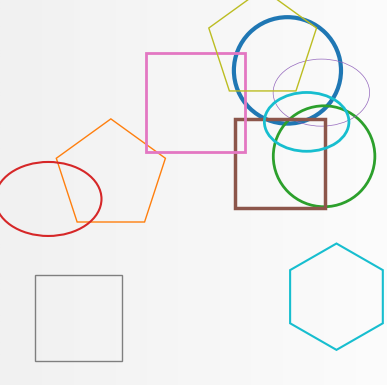[{"shape": "circle", "thickness": 3, "radius": 0.69, "center": [0.742, 0.817]}, {"shape": "pentagon", "thickness": 1, "radius": 0.74, "center": [0.286, 0.543]}, {"shape": "circle", "thickness": 2, "radius": 0.66, "center": [0.836, 0.594]}, {"shape": "oval", "thickness": 1.5, "radius": 0.69, "center": [0.125, 0.483]}, {"shape": "oval", "thickness": 0.5, "radius": 0.62, "center": [0.829, 0.759]}, {"shape": "square", "thickness": 2.5, "radius": 0.58, "center": [0.722, 0.574]}, {"shape": "square", "thickness": 2, "radius": 0.64, "center": [0.505, 0.734]}, {"shape": "square", "thickness": 1, "radius": 0.56, "center": [0.203, 0.173]}, {"shape": "pentagon", "thickness": 1, "radius": 0.73, "center": [0.678, 0.882]}, {"shape": "oval", "thickness": 2, "radius": 0.55, "center": [0.791, 0.683]}, {"shape": "hexagon", "thickness": 1.5, "radius": 0.69, "center": [0.868, 0.229]}]